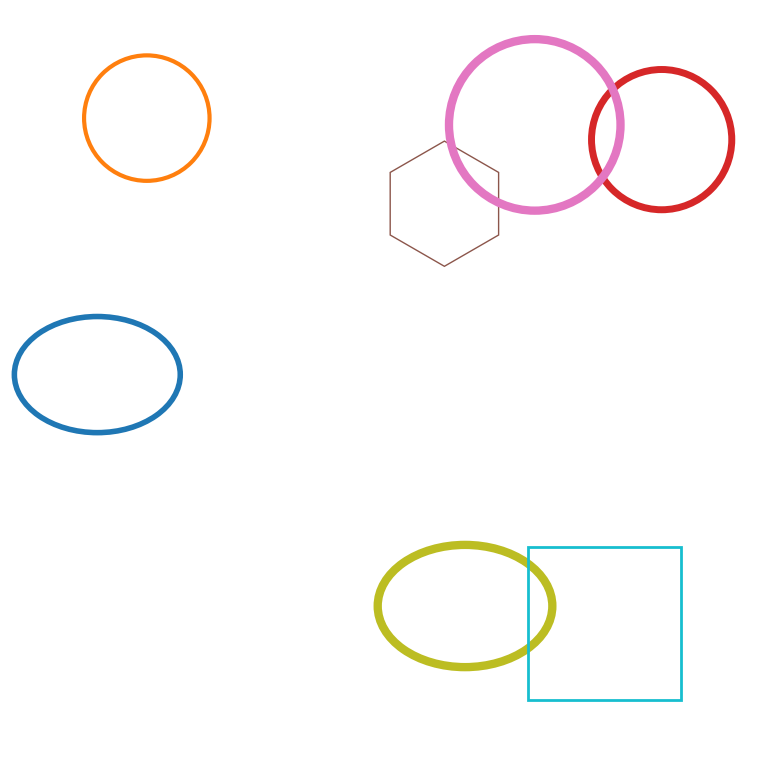[{"shape": "oval", "thickness": 2, "radius": 0.54, "center": [0.126, 0.514]}, {"shape": "circle", "thickness": 1.5, "radius": 0.41, "center": [0.191, 0.847]}, {"shape": "circle", "thickness": 2.5, "radius": 0.46, "center": [0.859, 0.819]}, {"shape": "hexagon", "thickness": 0.5, "radius": 0.41, "center": [0.577, 0.735]}, {"shape": "circle", "thickness": 3, "radius": 0.56, "center": [0.694, 0.838]}, {"shape": "oval", "thickness": 3, "radius": 0.57, "center": [0.604, 0.213]}, {"shape": "square", "thickness": 1, "radius": 0.5, "center": [0.785, 0.19]}]